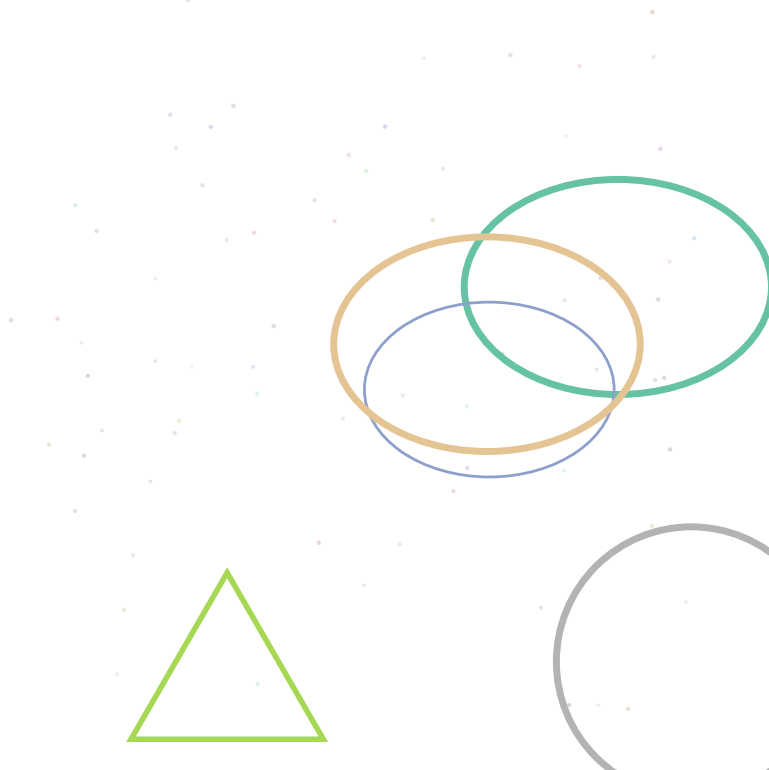[{"shape": "oval", "thickness": 2.5, "radius": 1.0, "center": [0.802, 0.627]}, {"shape": "oval", "thickness": 1, "radius": 0.81, "center": [0.635, 0.494]}, {"shape": "triangle", "thickness": 2, "radius": 0.72, "center": [0.295, 0.112]}, {"shape": "oval", "thickness": 2.5, "radius": 1.0, "center": [0.632, 0.553]}, {"shape": "circle", "thickness": 2.5, "radius": 0.88, "center": [0.898, 0.141]}]